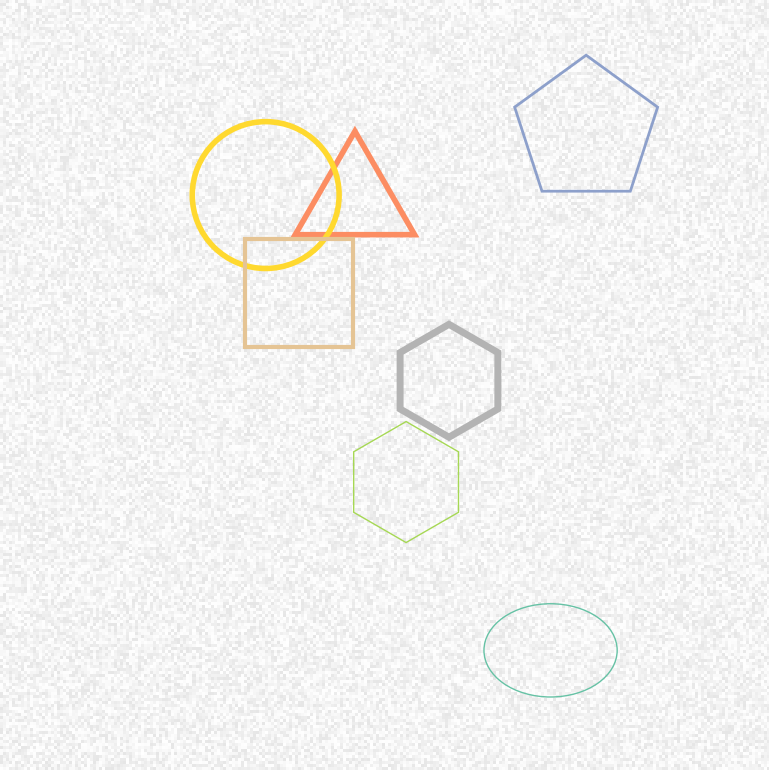[{"shape": "oval", "thickness": 0.5, "radius": 0.43, "center": [0.715, 0.155]}, {"shape": "triangle", "thickness": 2, "radius": 0.45, "center": [0.461, 0.74]}, {"shape": "pentagon", "thickness": 1, "radius": 0.49, "center": [0.761, 0.831]}, {"shape": "hexagon", "thickness": 0.5, "radius": 0.39, "center": [0.527, 0.374]}, {"shape": "circle", "thickness": 2, "radius": 0.48, "center": [0.345, 0.747]}, {"shape": "square", "thickness": 1.5, "radius": 0.35, "center": [0.388, 0.619]}, {"shape": "hexagon", "thickness": 2.5, "radius": 0.37, "center": [0.583, 0.505]}]